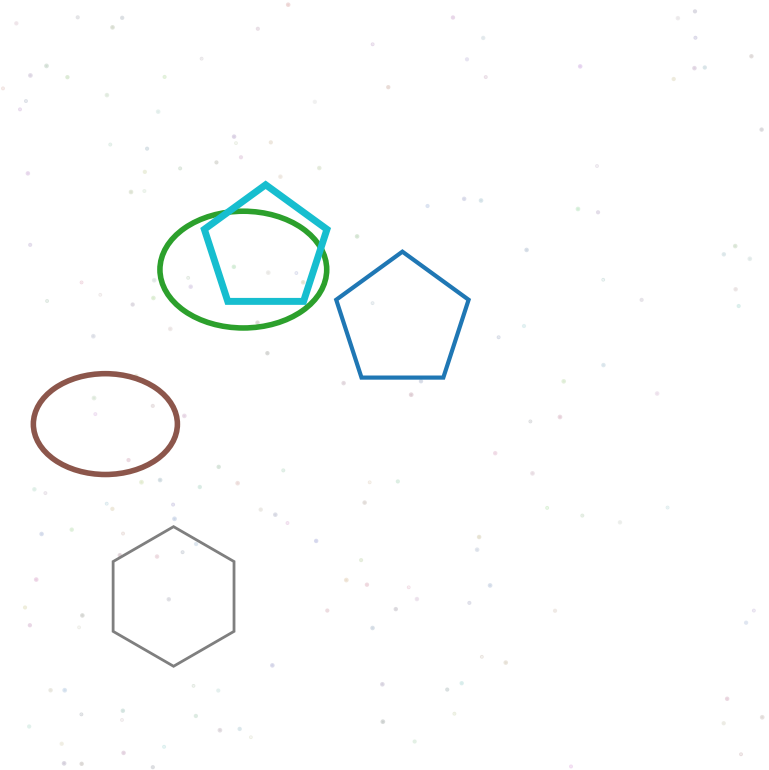[{"shape": "pentagon", "thickness": 1.5, "radius": 0.45, "center": [0.523, 0.583]}, {"shape": "oval", "thickness": 2, "radius": 0.54, "center": [0.316, 0.65]}, {"shape": "oval", "thickness": 2, "radius": 0.47, "center": [0.137, 0.449]}, {"shape": "hexagon", "thickness": 1, "radius": 0.45, "center": [0.225, 0.225]}, {"shape": "pentagon", "thickness": 2.5, "radius": 0.42, "center": [0.345, 0.676]}]